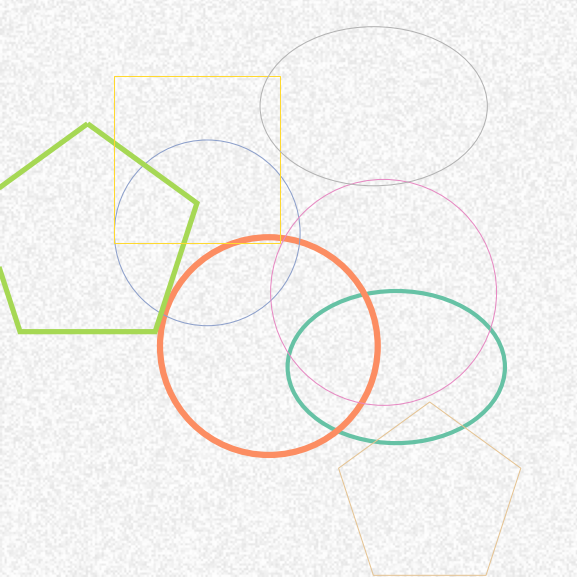[{"shape": "oval", "thickness": 2, "radius": 0.94, "center": [0.686, 0.364]}, {"shape": "circle", "thickness": 3, "radius": 0.94, "center": [0.466, 0.4]}, {"shape": "circle", "thickness": 0.5, "radius": 0.8, "center": [0.359, 0.596]}, {"shape": "circle", "thickness": 0.5, "radius": 0.98, "center": [0.664, 0.493]}, {"shape": "pentagon", "thickness": 2.5, "radius": 1.0, "center": [0.152, 0.586]}, {"shape": "square", "thickness": 0.5, "radius": 0.72, "center": [0.341, 0.724]}, {"shape": "pentagon", "thickness": 0.5, "radius": 0.83, "center": [0.744, 0.137]}, {"shape": "oval", "thickness": 0.5, "radius": 0.98, "center": [0.647, 0.815]}]